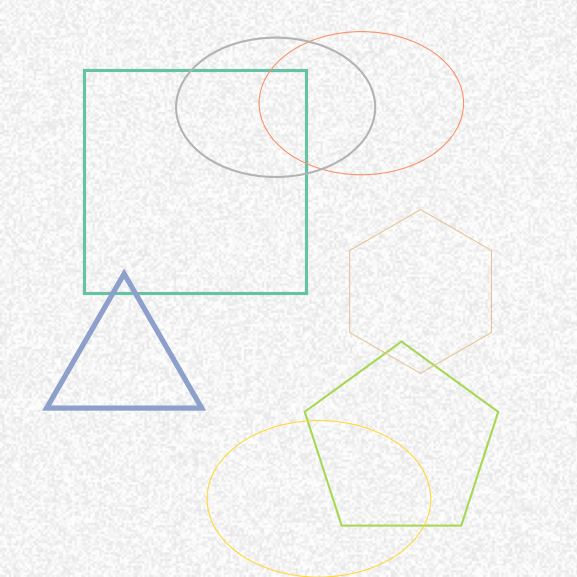[{"shape": "square", "thickness": 1.5, "radius": 0.96, "center": [0.338, 0.685]}, {"shape": "oval", "thickness": 0.5, "radius": 0.89, "center": [0.626, 0.82]}, {"shape": "triangle", "thickness": 2.5, "radius": 0.78, "center": [0.215, 0.37]}, {"shape": "pentagon", "thickness": 1, "radius": 0.88, "center": [0.695, 0.232]}, {"shape": "oval", "thickness": 0.5, "radius": 0.97, "center": [0.552, 0.135]}, {"shape": "hexagon", "thickness": 0.5, "radius": 0.71, "center": [0.728, 0.494]}, {"shape": "oval", "thickness": 1, "radius": 0.86, "center": [0.477, 0.813]}]